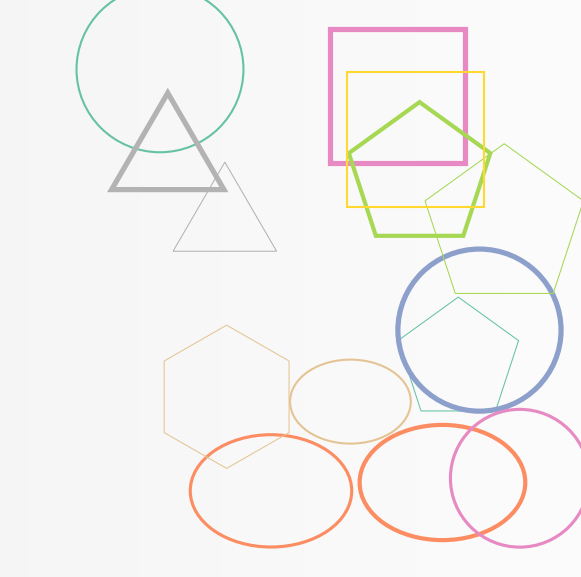[{"shape": "pentagon", "thickness": 0.5, "radius": 0.55, "center": [0.788, 0.376]}, {"shape": "circle", "thickness": 1, "radius": 0.72, "center": [0.275, 0.879]}, {"shape": "oval", "thickness": 2, "radius": 0.71, "center": [0.761, 0.164]}, {"shape": "oval", "thickness": 1.5, "radius": 0.69, "center": [0.466, 0.149]}, {"shape": "circle", "thickness": 2.5, "radius": 0.7, "center": [0.825, 0.428]}, {"shape": "circle", "thickness": 1.5, "radius": 0.6, "center": [0.894, 0.171]}, {"shape": "square", "thickness": 2.5, "radius": 0.58, "center": [0.683, 0.833]}, {"shape": "pentagon", "thickness": 0.5, "radius": 0.72, "center": [0.867, 0.607]}, {"shape": "pentagon", "thickness": 2, "radius": 0.64, "center": [0.722, 0.694]}, {"shape": "square", "thickness": 1, "radius": 0.59, "center": [0.715, 0.758]}, {"shape": "hexagon", "thickness": 0.5, "radius": 0.62, "center": [0.39, 0.312]}, {"shape": "oval", "thickness": 1, "radius": 0.52, "center": [0.603, 0.304]}, {"shape": "triangle", "thickness": 0.5, "radius": 0.51, "center": [0.387, 0.616]}, {"shape": "triangle", "thickness": 2.5, "radius": 0.56, "center": [0.289, 0.727]}]